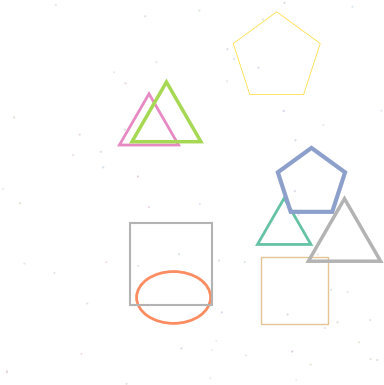[{"shape": "triangle", "thickness": 2, "radius": 0.4, "center": [0.738, 0.405]}, {"shape": "oval", "thickness": 2, "radius": 0.48, "center": [0.451, 0.227]}, {"shape": "pentagon", "thickness": 3, "radius": 0.46, "center": [0.809, 0.524]}, {"shape": "triangle", "thickness": 2, "radius": 0.44, "center": [0.387, 0.668]}, {"shape": "triangle", "thickness": 2.5, "radius": 0.52, "center": [0.432, 0.684]}, {"shape": "pentagon", "thickness": 0.5, "radius": 0.59, "center": [0.719, 0.85]}, {"shape": "square", "thickness": 1, "radius": 0.43, "center": [0.765, 0.245]}, {"shape": "triangle", "thickness": 2.5, "radius": 0.54, "center": [0.895, 0.376]}, {"shape": "square", "thickness": 1.5, "radius": 0.54, "center": [0.444, 0.314]}]